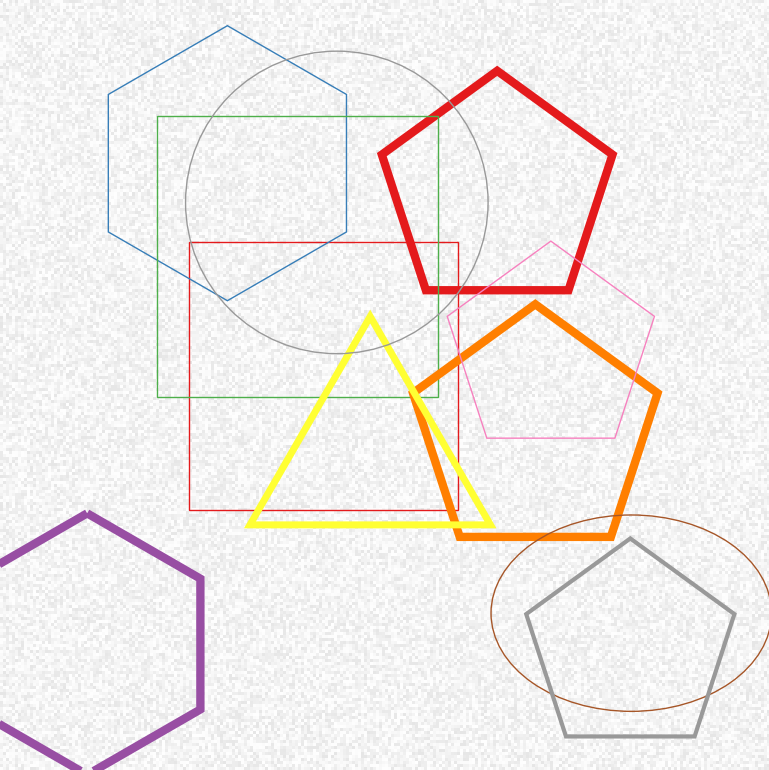[{"shape": "pentagon", "thickness": 3, "radius": 0.79, "center": [0.646, 0.751]}, {"shape": "square", "thickness": 0.5, "radius": 0.87, "center": [0.42, 0.512]}, {"shape": "hexagon", "thickness": 0.5, "radius": 0.89, "center": [0.295, 0.788]}, {"shape": "square", "thickness": 0.5, "radius": 0.91, "center": [0.386, 0.667]}, {"shape": "hexagon", "thickness": 3, "radius": 0.85, "center": [0.113, 0.164]}, {"shape": "pentagon", "thickness": 3, "radius": 0.84, "center": [0.695, 0.438]}, {"shape": "triangle", "thickness": 2.5, "radius": 0.9, "center": [0.481, 0.409]}, {"shape": "oval", "thickness": 0.5, "radius": 0.91, "center": [0.82, 0.204]}, {"shape": "pentagon", "thickness": 0.5, "radius": 0.71, "center": [0.715, 0.545]}, {"shape": "pentagon", "thickness": 1.5, "radius": 0.71, "center": [0.819, 0.159]}, {"shape": "circle", "thickness": 0.5, "radius": 0.98, "center": [0.437, 0.737]}]